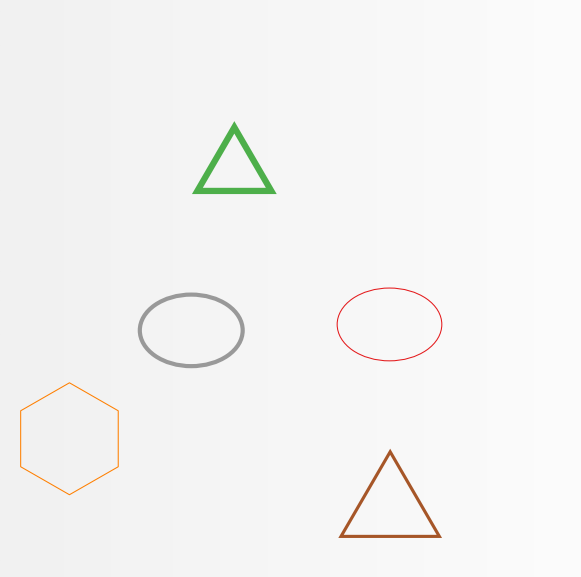[{"shape": "oval", "thickness": 0.5, "radius": 0.45, "center": [0.67, 0.437]}, {"shape": "triangle", "thickness": 3, "radius": 0.37, "center": [0.403, 0.705]}, {"shape": "hexagon", "thickness": 0.5, "radius": 0.48, "center": [0.119, 0.239]}, {"shape": "triangle", "thickness": 1.5, "radius": 0.49, "center": [0.671, 0.119]}, {"shape": "oval", "thickness": 2, "radius": 0.44, "center": [0.329, 0.427]}]